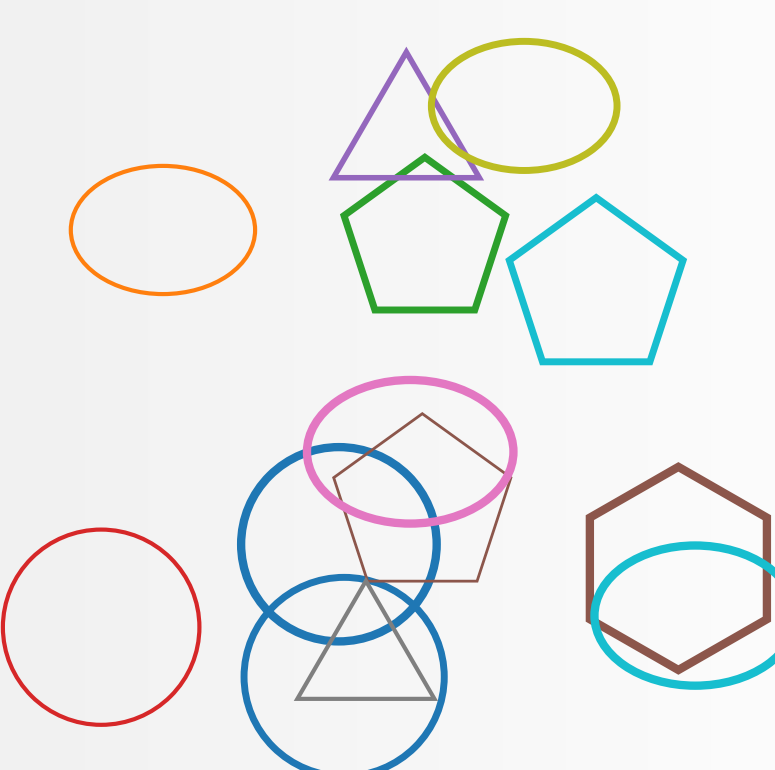[{"shape": "circle", "thickness": 2.5, "radius": 0.65, "center": [0.444, 0.121]}, {"shape": "circle", "thickness": 3, "radius": 0.63, "center": [0.437, 0.293]}, {"shape": "oval", "thickness": 1.5, "radius": 0.59, "center": [0.21, 0.701]}, {"shape": "pentagon", "thickness": 2.5, "radius": 0.55, "center": [0.548, 0.686]}, {"shape": "circle", "thickness": 1.5, "radius": 0.63, "center": [0.131, 0.185]}, {"shape": "triangle", "thickness": 2, "radius": 0.54, "center": [0.524, 0.824]}, {"shape": "pentagon", "thickness": 1, "radius": 0.6, "center": [0.545, 0.343]}, {"shape": "hexagon", "thickness": 3, "radius": 0.66, "center": [0.875, 0.262]}, {"shape": "oval", "thickness": 3, "radius": 0.67, "center": [0.529, 0.413]}, {"shape": "triangle", "thickness": 1.5, "radius": 0.51, "center": [0.472, 0.143]}, {"shape": "oval", "thickness": 2.5, "radius": 0.6, "center": [0.676, 0.862]}, {"shape": "pentagon", "thickness": 2.5, "radius": 0.59, "center": [0.769, 0.625]}, {"shape": "oval", "thickness": 3, "radius": 0.65, "center": [0.897, 0.201]}]